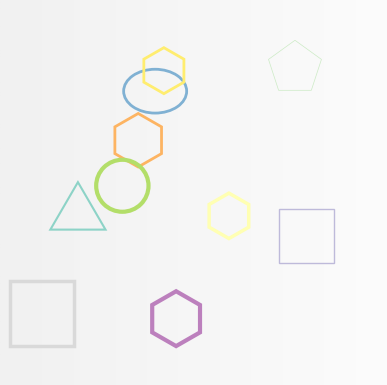[{"shape": "triangle", "thickness": 1.5, "radius": 0.41, "center": [0.201, 0.445]}, {"shape": "hexagon", "thickness": 2.5, "radius": 0.29, "center": [0.591, 0.439]}, {"shape": "square", "thickness": 1, "radius": 0.35, "center": [0.791, 0.388]}, {"shape": "oval", "thickness": 2, "radius": 0.41, "center": [0.4, 0.763]}, {"shape": "hexagon", "thickness": 2, "radius": 0.35, "center": [0.357, 0.636]}, {"shape": "circle", "thickness": 3, "radius": 0.34, "center": [0.316, 0.517]}, {"shape": "square", "thickness": 2.5, "radius": 0.42, "center": [0.108, 0.186]}, {"shape": "hexagon", "thickness": 3, "radius": 0.36, "center": [0.454, 0.172]}, {"shape": "pentagon", "thickness": 0.5, "radius": 0.36, "center": [0.761, 0.824]}, {"shape": "hexagon", "thickness": 2, "radius": 0.3, "center": [0.423, 0.816]}]